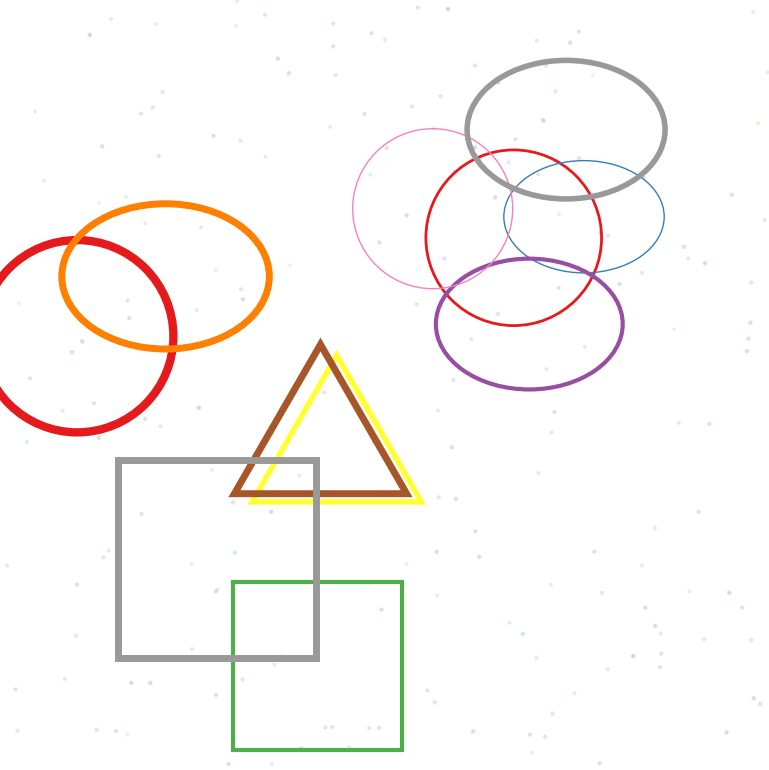[{"shape": "circle", "thickness": 3, "radius": 0.62, "center": [0.1, 0.563]}, {"shape": "circle", "thickness": 1, "radius": 0.57, "center": [0.667, 0.691]}, {"shape": "oval", "thickness": 0.5, "radius": 0.52, "center": [0.758, 0.718]}, {"shape": "square", "thickness": 1.5, "radius": 0.55, "center": [0.412, 0.135]}, {"shape": "oval", "thickness": 1.5, "radius": 0.61, "center": [0.687, 0.579]}, {"shape": "oval", "thickness": 2.5, "radius": 0.67, "center": [0.215, 0.641]}, {"shape": "triangle", "thickness": 2, "radius": 0.63, "center": [0.437, 0.412]}, {"shape": "triangle", "thickness": 2.5, "radius": 0.65, "center": [0.416, 0.423]}, {"shape": "circle", "thickness": 0.5, "radius": 0.52, "center": [0.562, 0.729]}, {"shape": "oval", "thickness": 2, "radius": 0.64, "center": [0.735, 0.832]}, {"shape": "square", "thickness": 2.5, "radius": 0.64, "center": [0.281, 0.274]}]